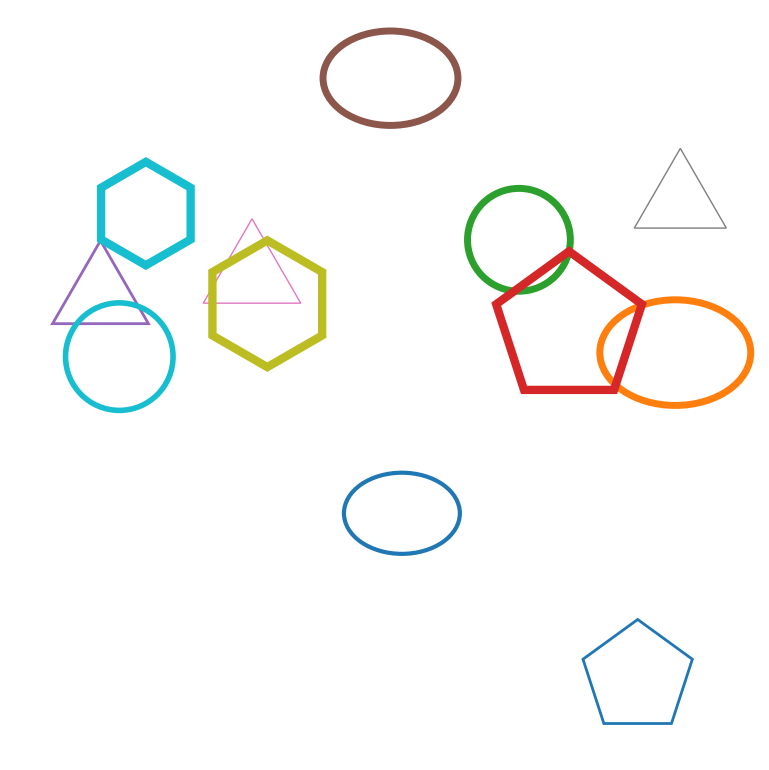[{"shape": "oval", "thickness": 1.5, "radius": 0.38, "center": [0.522, 0.333]}, {"shape": "pentagon", "thickness": 1, "radius": 0.37, "center": [0.828, 0.121]}, {"shape": "oval", "thickness": 2.5, "radius": 0.49, "center": [0.877, 0.542]}, {"shape": "circle", "thickness": 2.5, "radius": 0.33, "center": [0.674, 0.689]}, {"shape": "pentagon", "thickness": 3, "radius": 0.5, "center": [0.739, 0.574]}, {"shape": "triangle", "thickness": 1, "radius": 0.36, "center": [0.131, 0.616]}, {"shape": "oval", "thickness": 2.5, "radius": 0.44, "center": [0.507, 0.898]}, {"shape": "triangle", "thickness": 0.5, "radius": 0.37, "center": [0.327, 0.643]}, {"shape": "triangle", "thickness": 0.5, "radius": 0.34, "center": [0.884, 0.738]}, {"shape": "hexagon", "thickness": 3, "radius": 0.41, "center": [0.347, 0.605]}, {"shape": "hexagon", "thickness": 3, "radius": 0.34, "center": [0.189, 0.723]}, {"shape": "circle", "thickness": 2, "radius": 0.35, "center": [0.155, 0.537]}]